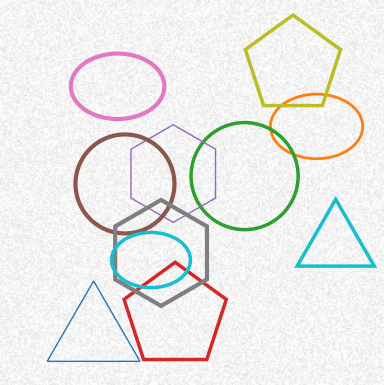[{"shape": "triangle", "thickness": 1, "radius": 0.7, "center": [0.243, 0.131]}, {"shape": "oval", "thickness": 2, "radius": 0.6, "center": [0.822, 0.672]}, {"shape": "circle", "thickness": 2.5, "radius": 0.7, "center": [0.635, 0.543]}, {"shape": "pentagon", "thickness": 2.5, "radius": 0.7, "center": [0.455, 0.179]}, {"shape": "hexagon", "thickness": 1, "radius": 0.63, "center": [0.45, 0.549]}, {"shape": "circle", "thickness": 3, "radius": 0.64, "center": [0.325, 0.522]}, {"shape": "oval", "thickness": 3, "radius": 0.61, "center": [0.306, 0.776]}, {"shape": "hexagon", "thickness": 3, "radius": 0.69, "center": [0.418, 0.343]}, {"shape": "pentagon", "thickness": 2.5, "radius": 0.65, "center": [0.761, 0.831]}, {"shape": "triangle", "thickness": 2.5, "radius": 0.58, "center": [0.872, 0.367]}, {"shape": "oval", "thickness": 2.5, "radius": 0.51, "center": [0.392, 0.325]}]